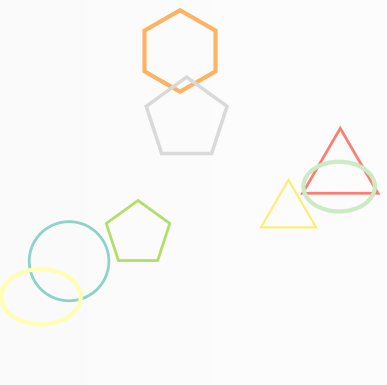[{"shape": "circle", "thickness": 2, "radius": 0.51, "center": [0.178, 0.322]}, {"shape": "oval", "thickness": 3, "radius": 0.51, "center": [0.106, 0.229]}, {"shape": "triangle", "thickness": 2, "radius": 0.56, "center": [0.878, 0.554]}, {"shape": "hexagon", "thickness": 3, "radius": 0.53, "center": [0.465, 0.868]}, {"shape": "pentagon", "thickness": 2, "radius": 0.43, "center": [0.356, 0.393]}, {"shape": "pentagon", "thickness": 2.5, "radius": 0.55, "center": [0.482, 0.69]}, {"shape": "oval", "thickness": 3, "radius": 0.46, "center": [0.875, 0.515]}, {"shape": "triangle", "thickness": 1.5, "radius": 0.41, "center": [0.745, 0.45]}]